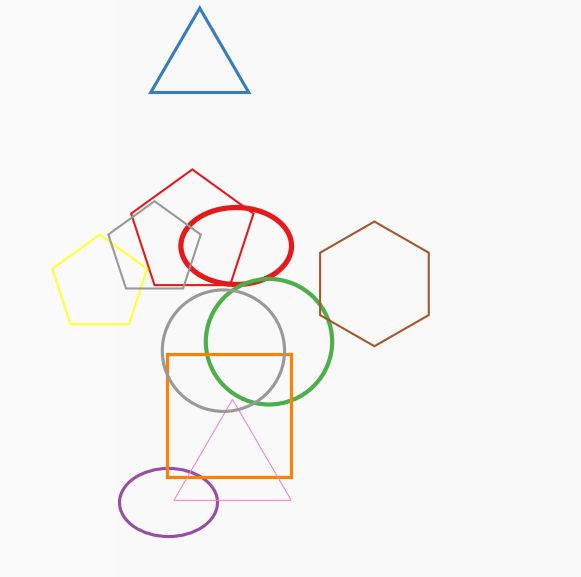[{"shape": "oval", "thickness": 2.5, "radius": 0.48, "center": [0.406, 0.573]}, {"shape": "pentagon", "thickness": 1, "radius": 0.55, "center": [0.331, 0.595]}, {"shape": "triangle", "thickness": 1.5, "radius": 0.49, "center": [0.344, 0.888]}, {"shape": "circle", "thickness": 2, "radius": 0.54, "center": [0.463, 0.407]}, {"shape": "oval", "thickness": 1.5, "radius": 0.42, "center": [0.29, 0.129]}, {"shape": "square", "thickness": 1.5, "radius": 0.53, "center": [0.395, 0.28]}, {"shape": "pentagon", "thickness": 1, "radius": 0.43, "center": [0.172, 0.507]}, {"shape": "hexagon", "thickness": 1, "radius": 0.54, "center": [0.644, 0.508]}, {"shape": "triangle", "thickness": 0.5, "radius": 0.58, "center": [0.4, 0.191]}, {"shape": "circle", "thickness": 1.5, "radius": 0.53, "center": [0.384, 0.392]}, {"shape": "pentagon", "thickness": 1, "radius": 0.42, "center": [0.266, 0.567]}]